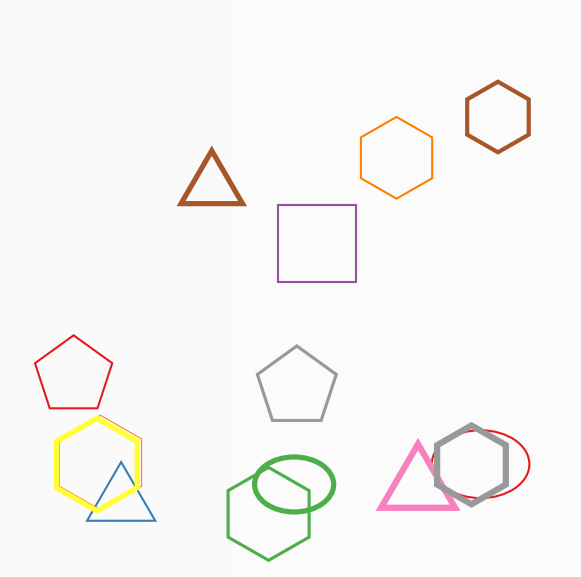[{"shape": "oval", "thickness": 1, "radius": 0.42, "center": [0.827, 0.195]}, {"shape": "pentagon", "thickness": 1, "radius": 0.35, "center": [0.127, 0.349]}, {"shape": "triangle", "thickness": 1, "radius": 0.34, "center": [0.208, 0.131]}, {"shape": "oval", "thickness": 2.5, "radius": 0.34, "center": [0.506, 0.16]}, {"shape": "hexagon", "thickness": 1.5, "radius": 0.4, "center": [0.462, 0.109]}, {"shape": "square", "thickness": 1, "radius": 0.34, "center": [0.546, 0.578]}, {"shape": "hexagon", "thickness": 0.5, "radius": 0.41, "center": [0.173, 0.198]}, {"shape": "hexagon", "thickness": 1, "radius": 0.35, "center": [0.682, 0.726]}, {"shape": "hexagon", "thickness": 2.5, "radius": 0.4, "center": [0.167, 0.195]}, {"shape": "triangle", "thickness": 2.5, "radius": 0.31, "center": [0.364, 0.677]}, {"shape": "hexagon", "thickness": 2, "radius": 0.31, "center": [0.857, 0.797]}, {"shape": "triangle", "thickness": 3, "radius": 0.37, "center": [0.719, 0.157]}, {"shape": "pentagon", "thickness": 1.5, "radius": 0.36, "center": [0.511, 0.329]}, {"shape": "hexagon", "thickness": 3, "radius": 0.34, "center": [0.811, 0.194]}]